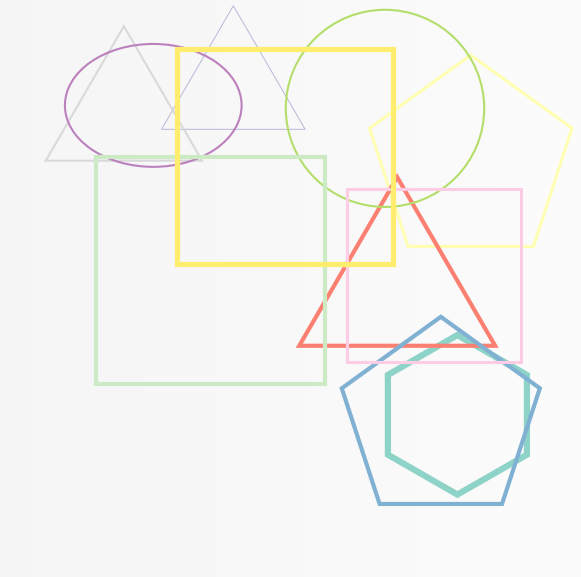[{"shape": "hexagon", "thickness": 3, "radius": 0.69, "center": [0.787, 0.281]}, {"shape": "pentagon", "thickness": 1.5, "radius": 0.92, "center": [0.81, 0.72]}, {"shape": "triangle", "thickness": 0.5, "radius": 0.71, "center": [0.401, 0.847]}, {"shape": "triangle", "thickness": 2, "radius": 0.97, "center": [0.683, 0.498]}, {"shape": "pentagon", "thickness": 2, "radius": 0.9, "center": [0.758, 0.271]}, {"shape": "circle", "thickness": 1, "radius": 0.85, "center": [0.662, 0.811]}, {"shape": "square", "thickness": 1.5, "radius": 0.75, "center": [0.747, 0.522]}, {"shape": "triangle", "thickness": 1, "radius": 0.78, "center": [0.213, 0.799]}, {"shape": "oval", "thickness": 1, "radius": 0.76, "center": [0.264, 0.817]}, {"shape": "square", "thickness": 2, "radius": 0.98, "center": [0.362, 0.53]}, {"shape": "square", "thickness": 2.5, "radius": 0.93, "center": [0.491, 0.729]}]